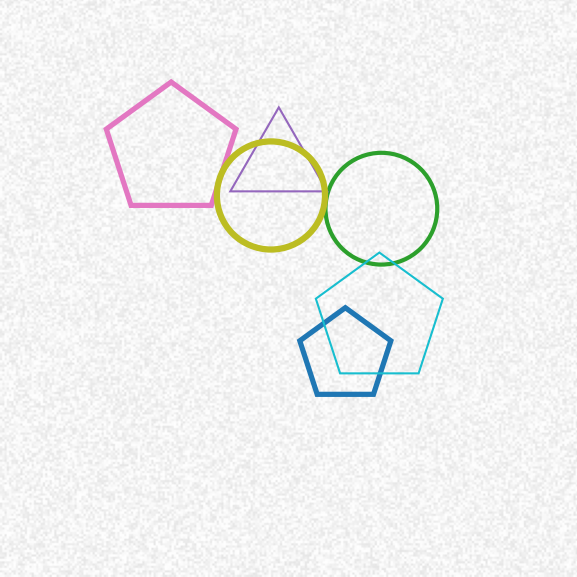[{"shape": "pentagon", "thickness": 2.5, "radius": 0.41, "center": [0.598, 0.383]}, {"shape": "circle", "thickness": 2, "radius": 0.48, "center": [0.66, 0.638]}, {"shape": "triangle", "thickness": 1, "radius": 0.48, "center": [0.483, 0.716]}, {"shape": "pentagon", "thickness": 2.5, "radius": 0.59, "center": [0.296, 0.739]}, {"shape": "circle", "thickness": 3, "radius": 0.47, "center": [0.469, 0.661]}, {"shape": "pentagon", "thickness": 1, "radius": 0.58, "center": [0.657, 0.446]}]